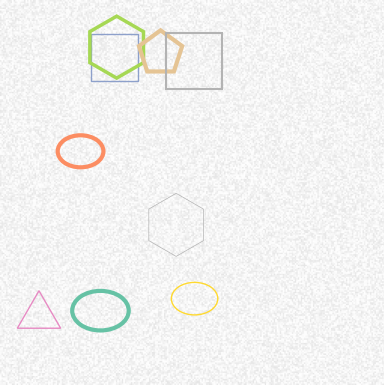[{"shape": "oval", "thickness": 3, "radius": 0.37, "center": [0.261, 0.193]}, {"shape": "oval", "thickness": 3, "radius": 0.3, "center": [0.209, 0.607]}, {"shape": "square", "thickness": 1, "radius": 0.3, "center": [0.297, 0.851]}, {"shape": "triangle", "thickness": 1, "radius": 0.32, "center": [0.101, 0.18]}, {"shape": "hexagon", "thickness": 2.5, "radius": 0.4, "center": [0.303, 0.878]}, {"shape": "oval", "thickness": 1, "radius": 0.3, "center": [0.505, 0.224]}, {"shape": "pentagon", "thickness": 3, "radius": 0.3, "center": [0.417, 0.862]}, {"shape": "square", "thickness": 1.5, "radius": 0.37, "center": [0.503, 0.841]}, {"shape": "hexagon", "thickness": 0.5, "radius": 0.41, "center": [0.457, 0.416]}]